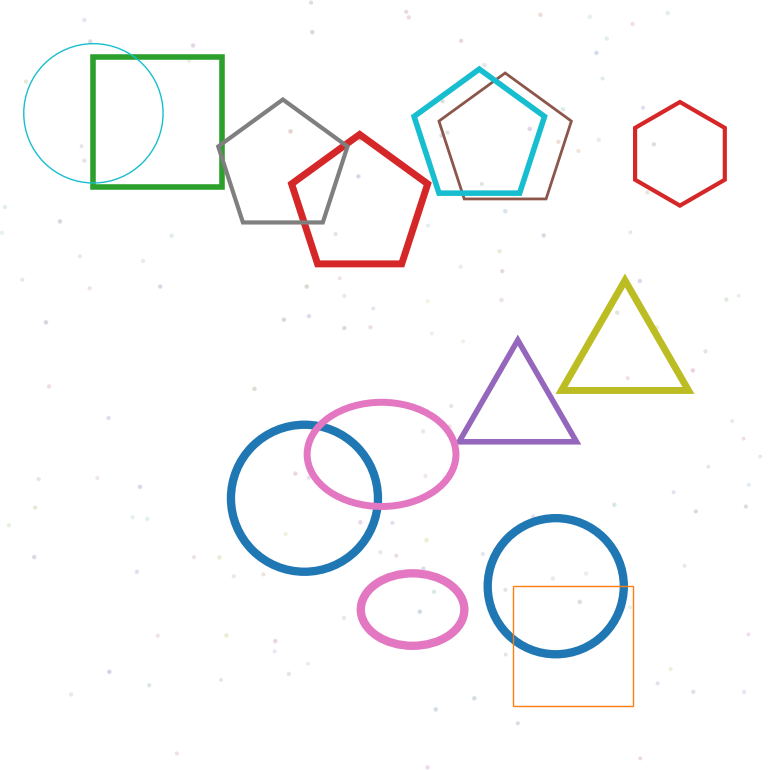[{"shape": "circle", "thickness": 3, "radius": 0.44, "center": [0.722, 0.239]}, {"shape": "circle", "thickness": 3, "radius": 0.48, "center": [0.395, 0.353]}, {"shape": "square", "thickness": 0.5, "radius": 0.39, "center": [0.744, 0.161]}, {"shape": "square", "thickness": 2, "radius": 0.42, "center": [0.205, 0.841]}, {"shape": "hexagon", "thickness": 1.5, "radius": 0.34, "center": [0.883, 0.8]}, {"shape": "pentagon", "thickness": 2.5, "radius": 0.46, "center": [0.467, 0.732]}, {"shape": "triangle", "thickness": 2, "radius": 0.44, "center": [0.672, 0.47]}, {"shape": "pentagon", "thickness": 1, "radius": 0.45, "center": [0.656, 0.815]}, {"shape": "oval", "thickness": 3, "radius": 0.34, "center": [0.536, 0.208]}, {"shape": "oval", "thickness": 2.5, "radius": 0.48, "center": [0.496, 0.41]}, {"shape": "pentagon", "thickness": 1.5, "radius": 0.44, "center": [0.367, 0.782]}, {"shape": "triangle", "thickness": 2.5, "radius": 0.48, "center": [0.812, 0.541]}, {"shape": "pentagon", "thickness": 2, "radius": 0.45, "center": [0.622, 0.821]}, {"shape": "circle", "thickness": 0.5, "radius": 0.45, "center": [0.121, 0.853]}]